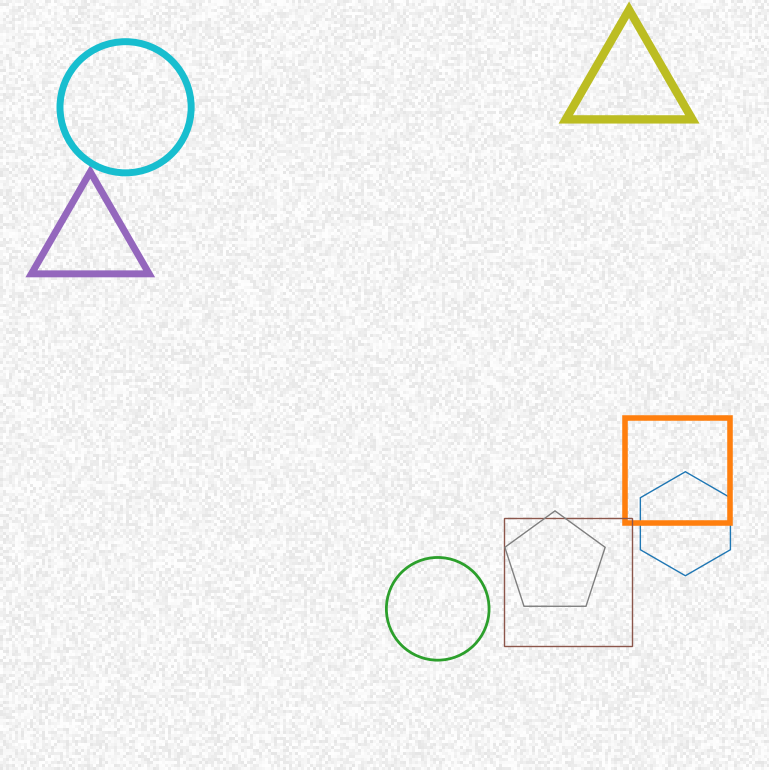[{"shape": "hexagon", "thickness": 0.5, "radius": 0.34, "center": [0.89, 0.32]}, {"shape": "square", "thickness": 2, "radius": 0.34, "center": [0.88, 0.389]}, {"shape": "circle", "thickness": 1, "radius": 0.33, "center": [0.568, 0.209]}, {"shape": "triangle", "thickness": 2.5, "radius": 0.44, "center": [0.117, 0.688]}, {"shape": "square", "thickness": 0.5, "radius": 0.41, "center": [0.737, 0.244]}, {"shape": "pentagon", "thickness": 0.5, "radius": 0.34, "center": [0.721, 0.268]}, {"shape": "triangle", "thickness": 3, "radius": 0.47, "center": [0.817, 0.892]}, {"shape": "circle", "thickness": 2.5, "radius": 0.43, "center": [0.163, 0.861]}]